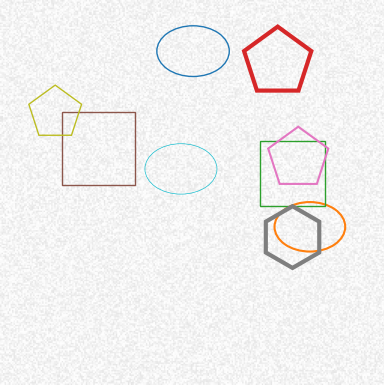[{"shape": "oval", "thickness": 1, "radius": 0.47, "center": [0.501, 0.867]}, {"shape": "oval", "thickness": 1.5, "radius": 0.46, "center": [0.805, 0.411]}, {"shape": "square", "thickness": 1, "radius": 0.42, "center": [0.76, 0.549]}, {"shape": "pentagon", "thickness": 3, "radius": 0.46, "center": [0.721, 0.839]}, {"shape": "square", "thickness": 1, "radius": 0.47, "center": [0.257, 0.614]}, {"shape": "pentagon", "thickness": 1.5, "radius": 0.41, "center": [0.775, 0.589]}, {"shape": "hexagon", "thickness": 3, "radius": 0.4, "center": [0.76, 0.384]}, {"shape": "pentagon", "thickness": 1, "radius": 0.36, "center": [0.143, 0.707]}, {"shape": "oval", "thickness": 0.5, "radius": 0.47, "center": [0.47, 0.561]}]